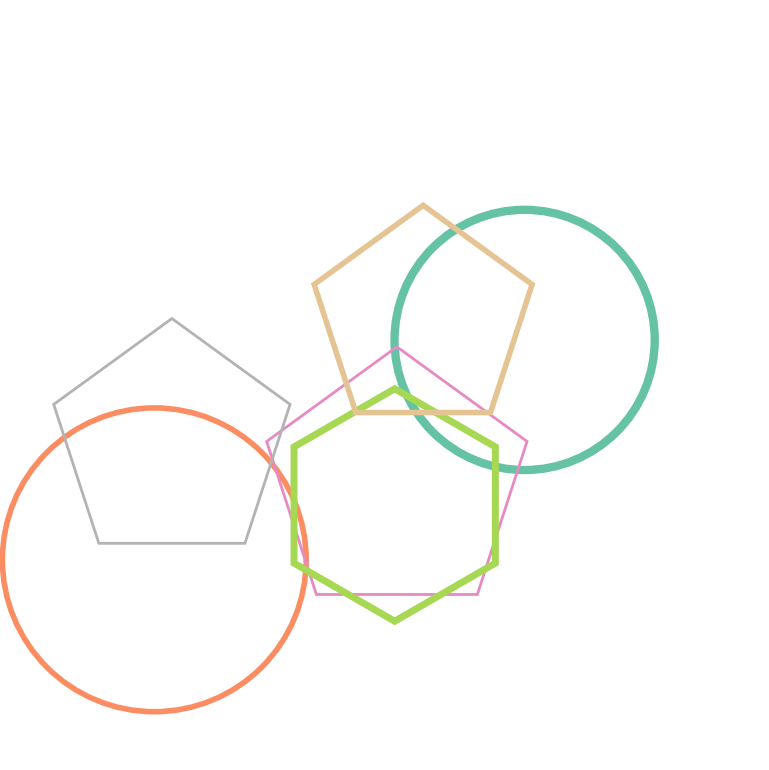[{"shape": "circle", "thickness": 3, "radius": 0.84, "center": [0.681, 0.559]}, {"shape": "circle", "thickness": 2, "radius": 0.99, "center": [0.2, 0.273]}, {"shape": "pentagon", "thickness": 1, "radius": 0.89, "center": [0.515, 0.372]}, {"shape": "hexagon", "thickness": 2.5, "radius": 0.75, "center": [0.513, 0.344]}, {"shape": "pentagon", "thickness": 2, "radius": 0.74, "center": [0.55, 0.585]}, {"shape": "pentagon", "thickness": 1, "radius": 0.81, "center": [0.223, 0.425]}]